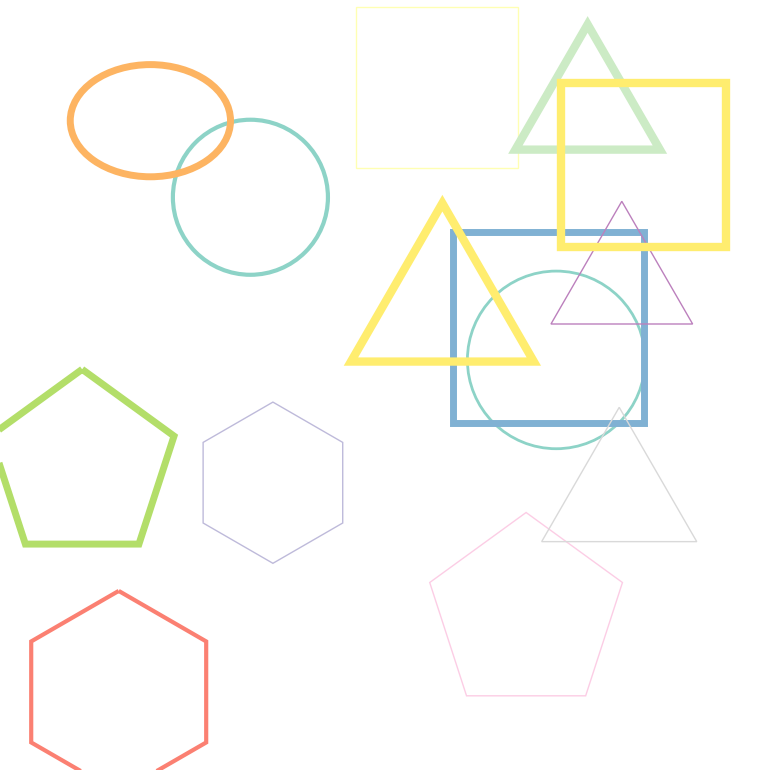[{"shape": "circle", "thickness": 1.5, "radius": 0.5, "center": [0.325, 0.744]}, {"shape": "circle", "thickness": 1, "radius": 0.58, "center": [0.722, 0.533]}, {"shape": "square", "thickness": 0.5, "radius": 0.52, "center": [0.568, 0.887]}, {"shape": "hexagon", "thickness": 0.5, "radius": 0.52, "center": [0.354, 0.373]}, {"shape": "hexagon", "thickness": 1.5, "radius": 0.66, "center": [0.154, 0.101]}, {"shape": "square", "thickness": 2.5, "radius": 0.62, "center": [0.712, 0.575]}, {"shape": "oval", "thickness": 2.5, "radius": 0.52, "center": [0.195, 0.843]}, {"shape": "pentagon", "thickness": 2.5, "radius": 0.63, "center": [0.107, 0.395]}, {"shape": "pentagon", "thickness": 0.5, "radius": 0.66, "center": [0.683, 0.203]}, {"shape": "triangle", "thickness": 0.5, "radius": 0.58, "center": [0.804, 0.355]}, {"shape": "triangle", "thickness": 0.5, "radius": 0.53, "center": [0.808, 0.632]}, {"shape": "triangle", "thickness": 3, "radius": 0.54, "center": [0.763, 0.86]}, {"shape": "triangle", "thickness": 3, "radius": 0.69, "center": [0.575, 0.599]}, {"shape": "square", "thickness": 3, "radius": 0.53, "center": [0.835, 0.786]}]